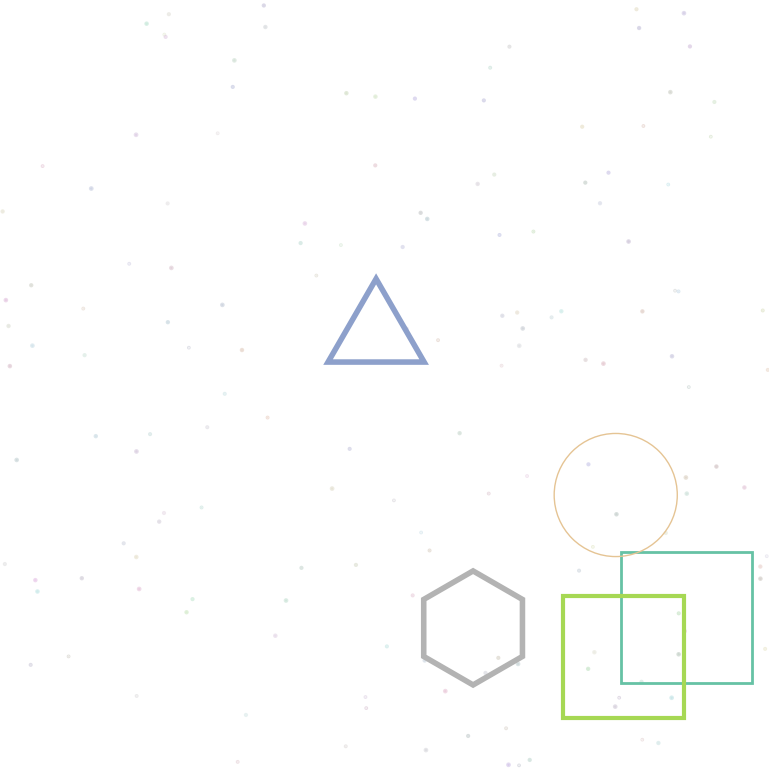[{"shape": "square", "thickness": 1, "radius": 0.43, "center": [0.892, 0.198]}, {"shape": "triangle", "thickness": 2, "radius": 0.36, "center": [0.488, 0.566]}, {"shape": "square", "thickness": 1.5, "radius": 0.39, "center": [0.81, 0.147]}, {"shape": "circle", "thickness": 0.5, "radius": 0.4, "center": [0.8, 0.357]}, {"shape": "hexagon", "thickness": 2, "radius": 0.37, "center": [0.614, 0.184]}]